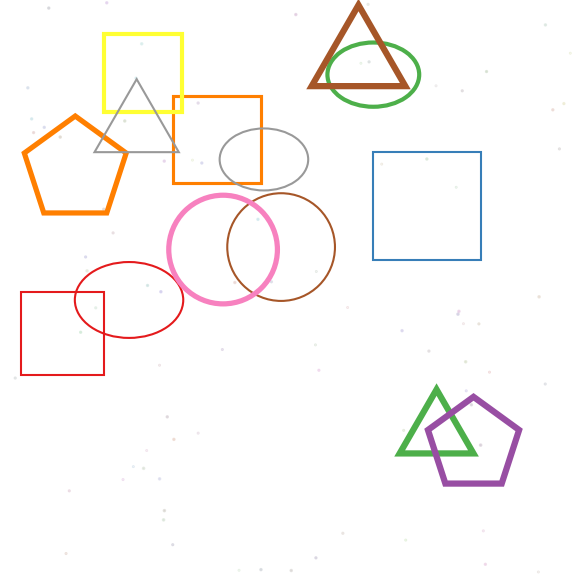[{"shape": "oval", "thickness": 1, "radius": 0.47, "center": [0.223, 0.48]}, {"shape": "square", "thickness": 1, "radius": 0.36, "center": [0.108, 0.422]}, {"shape": "square", "thickness": 1, "radius": 0.47, "center": [0.739, 0.643]}, {"shape": "oval", "thickness": 2, "radius": 0.4, "center": [0.646, 0.87]}, {"shape": "triangle", "thickness": 3, "radius": 0.37, "center": [0.756, 0.251]}, {"shape": "pentagon", "thickness": 3, "radius": 0.41, "center": [0.82, 0.229]}, {"shape": "pentagon", "thickness": 2.5, "radius": 0.46, "center": [0.13, 0.705]}, {"shape": "square", "thickness": 1.5, "radius": 0.38, "center": [0.376, 0.758]}, {"shape": "square", "thickness": 2, "radius": 0.34, "center": [0.248, 0.872]}, {"shape": "circle", "thickness": 1, "radius": 0.47, "center": [0.487, 0.571]}, {"shape": "triangle", "thickness": 3, "radius": 0.47, "center": [0.621, 0.897]}, {"shape": "circle", "thickness": 2.5, "radius": 0.47, "center": [0.386, 0.567]}, {"shape": "triangle", "thickness": 1, "radius": 0.42, "center": [0.237, 0.778]}, {"shape": "oval", "thickness": 1, "radius": 0.38, "center": [0.457, 0.723]}]